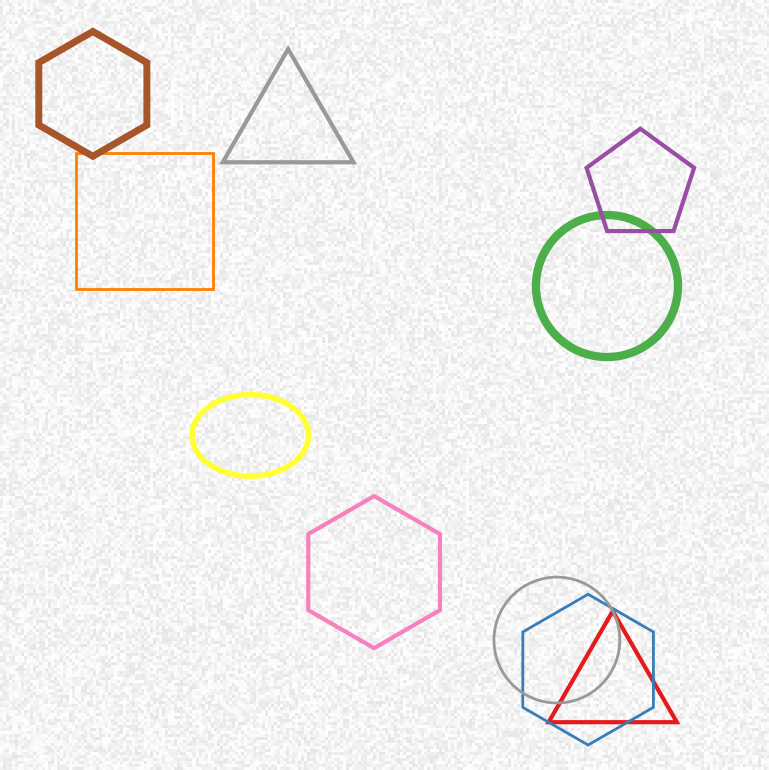[{"shape": "triangle", "thickness": 1.5, "radius": 0.48, "center": [0.796, 0.11]}, {"shape": "hexagon", "thickness": 1, "radius": 0.49, "center": [0.764, 0.13]}, {"shape": "circle", "thickness": 3, "radius": 0.46, "center": [0.788, 0.629]}, {"shape": "pentagon", "thickness": 1.5, "radius": 0.37, "center": [0.832, 0.759]}, {"shape": "square", "thickness": 1, "radius": 0.44, "center": [0.188, 0.713]}, {"shape": "oval", "thickness": 2, "radius": 0.38, "center": [0.325, 0.434]}, {"shape": "hexagon", "thickness": 2.5, "radius": 0.41, "center": [0.121, 0.878]}, {"shape": "hexagon", "thickness": 1.5, "radius": 0.49, "center": [0.486, 0.257]}, {"shape": "triangle", "thickness": 1.5, "radius": 0.49, "center": [0.374, 0.838]}, {"shape": "circle", "thickness": 1, "radius": 0.41, "center": [0.723, 0.169]}]